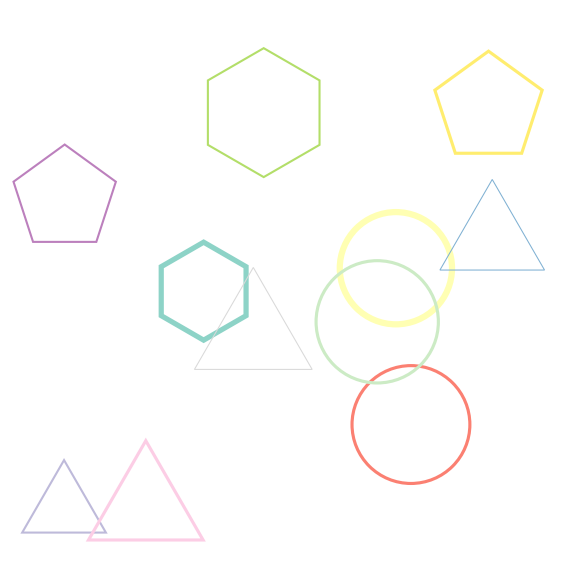[{"shape": "hexagon", "thickness": 2.5, "radius": 0.42, "center": [0.353, 0.495]}, {"shape": "circle", "thickness": 3, "radius": 0.49, "center": [0.686, 0.535]}, {"shape": "triangle", "thickness": 1, "radius": 0.42, "center": [0.111, 0.119]}, {"shape": "circle", "thickness": 1.5, "radius": 0.51, "center": [0.712, 0.264]}, {"shape": "triangle", "thickness": 0.5, "radius": 0.52, "center": [0.852, 0.584]}, {"shape": "hexagon", "thickness": 1, "radius": 0.56, "center": [0.457, 0.804]}, {"shape": "triangle", "thickness": 1.5, "radius": 0.57, "center": [0.252, 0.121]}, {"shape": "triangle", "thickness": 0.5, "radius": 0.59, "center": [0.439, 0.418]}, {"shape": "pentagon", "thickness": 1, "radius": 0.47, "center": [0.112, 0.656]}, {"shape": "circle", "thickness": 1.5, "radius": 0.53, "center": [0.653, 0.442]}, {"shape": "pentagon", "thickness": 1.5, "radius": 0.49, "center": [0.846, 0.813]}]